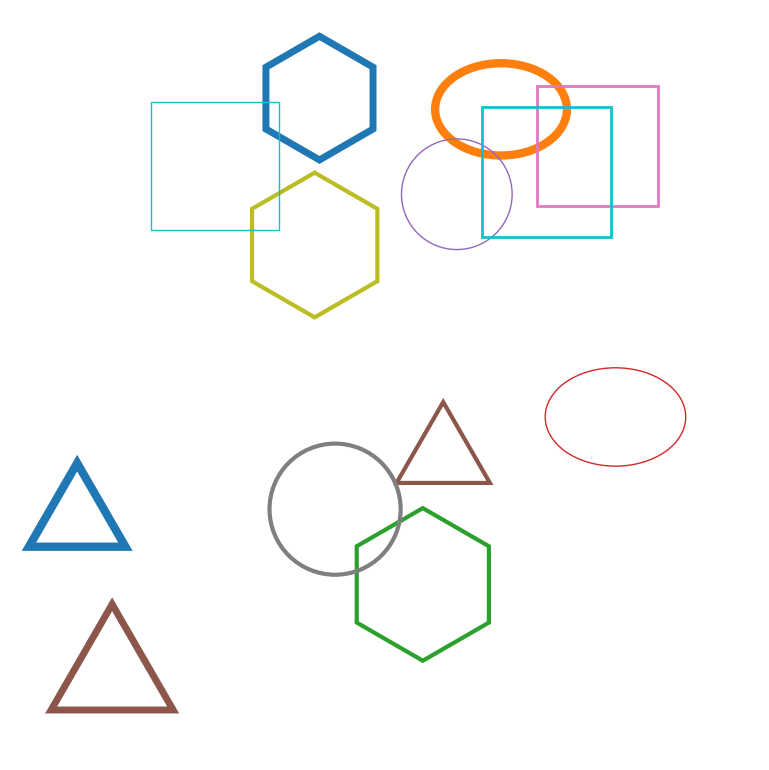[{"shape": "hexagon", "thickness": 2.5, "radius": 0.4, "center": [0.415, 0.873]}, {"shape": "triangle", "thickness": 3, "radius": 0.36, "center": [0.1, 0.326]}, {"shape": "oval", "thickness": 3, "radius": 0.43, "center": [0.651, 0.858]}, {"shape": "hexagon", "thickness": 1.5, "radius": 0.5, "center": [0.549, 0.241]}, {"shape": "oval", "thickness": 0.5, "radius": 0.46, "center": [0.799, 0.458]}, {"shape": "circle", "thickness": 0.5, "radius": 0.36, "center": [0.593, 0.748]}, {"shape": "triangle", "thickness": 1.5, "radius": 0.35, "center": [0.576, 0.408]}, {"shape": "triangle", "thickness": 2.5, "radius": 0.46, "center": [0.146, 0.124]}, {"shape": "square", "thickness": 1, "radius": 0.39, "center": [0.776, 0.811]}, {"shape": "circle", "thickness": 1.5, "radius": 0.43, "center": [0.435, 0.339]}, {"shape": "hexagon", "thickness": 1.5, "radius": 0.47, "center": [0.409, 0.682]}, {"shape": "square", "thickness": 1, "radius": 0.42, "center": [0.71, 0.776]}, {"shape": "square", "thickness": 0.5, "radius": 0.42, "center": [0.28, 0.784]}]